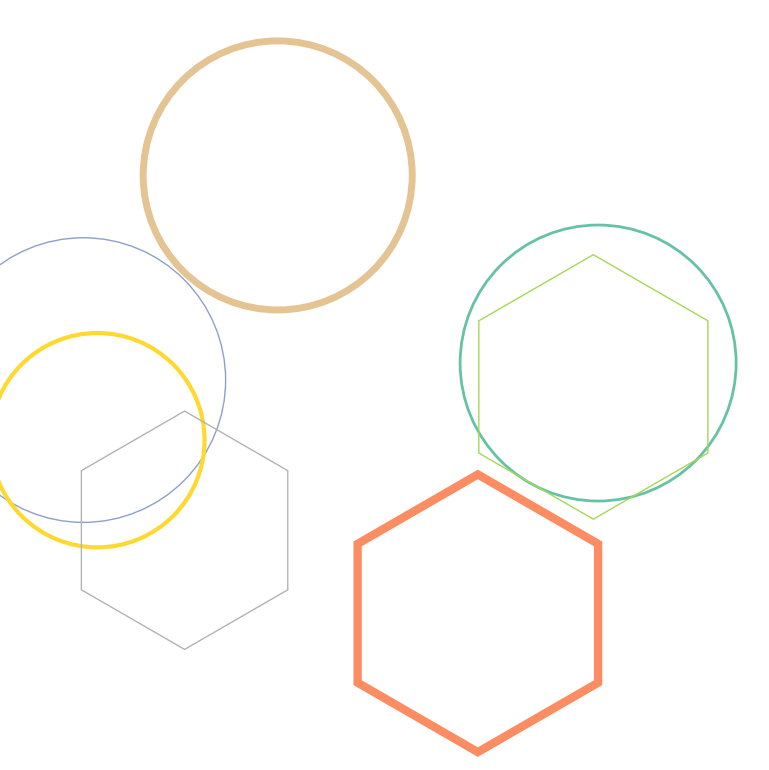[{"shape": "circle", "thickness": 1, "radius": 0.9, "center": [0.777, 0.529]}, {"shape": "hexagon", "thickness": 3, "radius": 0.9, "center": [0.621, 0.204]}, {"shape": "circle", "thickness": 0.5, "radius": 0.92, "center": [0.108, 0.506]}, {"shape": "hexagon", "thickness": 0.5, "radius": 0.86, "center": [0.771, 0.497]}, {"shape": "circle", "thickness": 1.5, "radius": 0.7, "center": [0.126, 0.428]}, {"shape": "circle", "thickness": 2.5, "radius": 0.87, "center": [0.361, 0.772]}, {"shape": "hexagon", "thickness": 0.5, "radius": 0.77, "center": [0.24, 0.311]}]